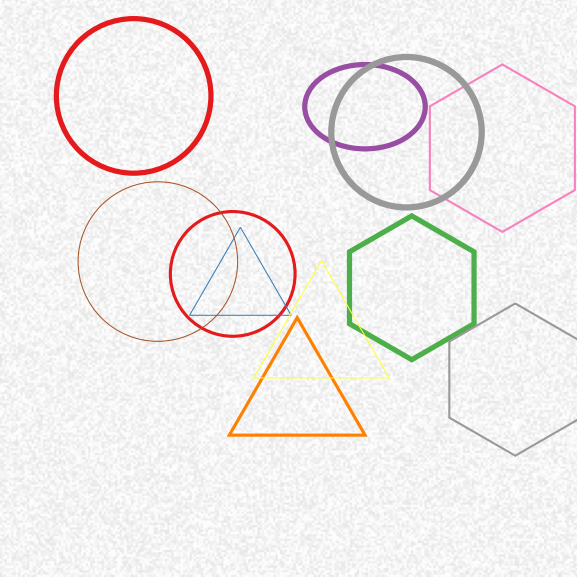[{"shape": "circle", "thickness": 1.5, "radius": 0.54, "center": [0.403, 0.525]}, {"shape": "circle", "thickness": 2.5, "radius": 0.67, "center": [0.231, 0.833]}, {"shape": "triangle", "thickness": 0.5, "radius": 0.51, "center": [0.416, 0.504]}, {"shape": "hexagon", "thickness": 2.5, "radius": 0.62, "center": [0.713, 0.501]}, {"shape": "oval", "thickness": 2.5, "radius": 0.52, "center": [0.632, 0.814]}, {"shape": "triangle", "thickness": 1.5, "radius": 0.68, "center": [0.515, 0.313]}, {"shape": "triangle", "thickness": 0.5, "radius": 0.68, "center": [0.557, 0.412]}, {"shape": "circle", "thickness": 0.5, "radius": 0.69, "center": [0.273, 0.546]}, {"shape": "hexagon", "thickness": 1, "radius": 0.73, "center": [0.87, 0.743]}, {"shape": "hexagon", "thickness": 1, "radius": 0.66, "center": [0.892, 0.342]}, {"shape": "circle", "thickness": 3, "radius": 0.65, "center": [0.704, 0.77]}]